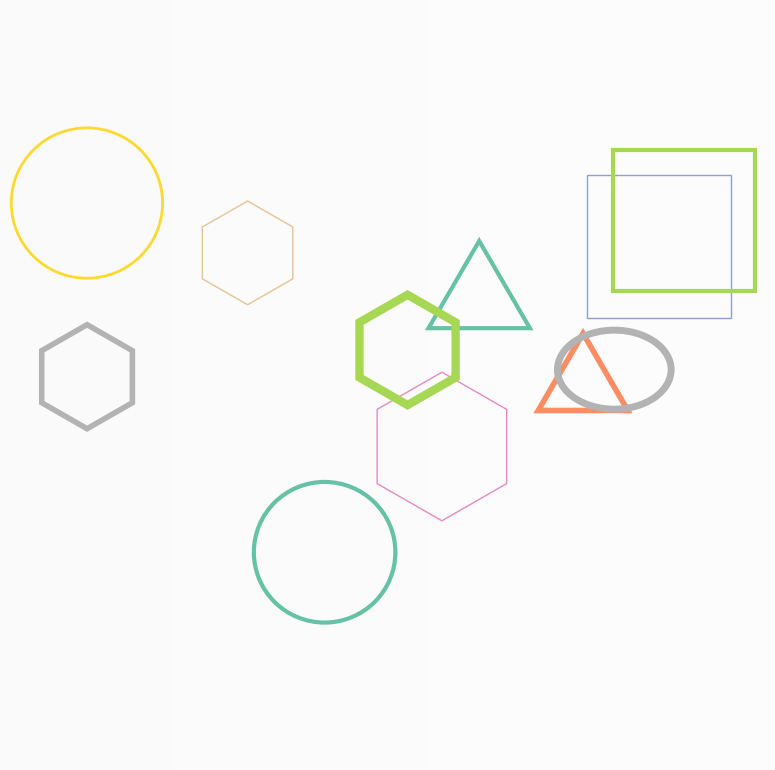[{"shape": "circle", "thickness": 1.5, "radius": 0.46, "center": [0.419, 0.283]}, {"shape": "triangle", "thickness": 1.5, "radius": 0.38, "center": [0.618, 0.612]}, {"shape": "triangle", "thickness": 2, "radius": 0.33, "center": [0.752, 0.5]}, {"shape": "square", "thickness": 0.5, "radius": 0.46, "center": [0.851, 0.68]}, {"shape": "hexagon", "thickness": 0.5, "radius": 0.48, "center": [0.57, 0.42]}, {"shape": "square", "thickness": 1.5, "radius": 0.46, "center": [0.882, 0.714]}, {"shape": "hexagon", "thickness": 3, "radius": 0.36, "center": [0.526, 0.546]}, {"shape": "circle", "thickness": 1, "radius": 0.49, "center": [0.112, 0.736]}, {"shape": "hexagon", "thickness": 0.5, "radius": 0.34, "center": [0.319, 0.672]}, {"shape": "oval", "thickness": 2.5, "radius": 0.37, "center": [0.793, 0.52]}, {"shape": "hexagon", "thickness": 2, "radius": 0.34, "center": [0.112, 0.511]}]